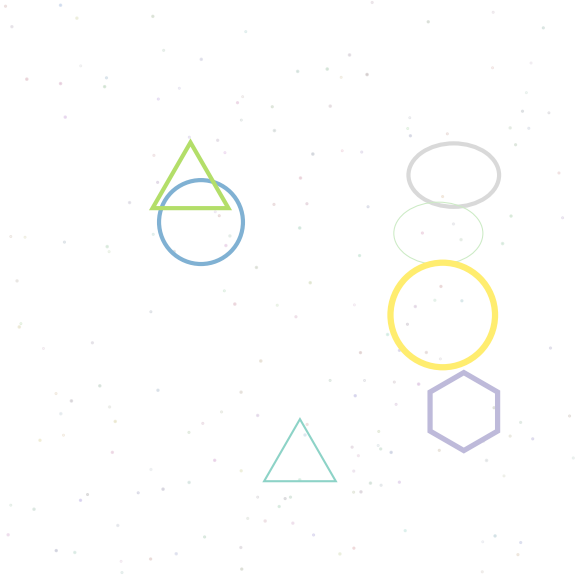[{"shape": "triangle", "thickness": 1, "radius": 0.36, "center": [0.519, 0.202]}, {"shape": "hexagon", "thickness": 2.5, "radius": 0.34, "center": [0.803, 0.286]}, {"shape": "circle", "thickness": 2, "radius": 0.36, "center": [0.348, 0.615]}, {"shape": "triangle", "thickness": 2, "radius": 0.38, "center": [0.33, 0.677]}, {"shape": "oval", "thickness": 2, "radius": 0.39, "center": [0.786, 0.696]}, {"shape": "oval", "thickness": 0.5, "radius": 0.39, "center": [0.759, 0.595]}, {"shape": "circle", "thickness": 3, "radius": 0.45, "center": [0.767, 0.454]}]